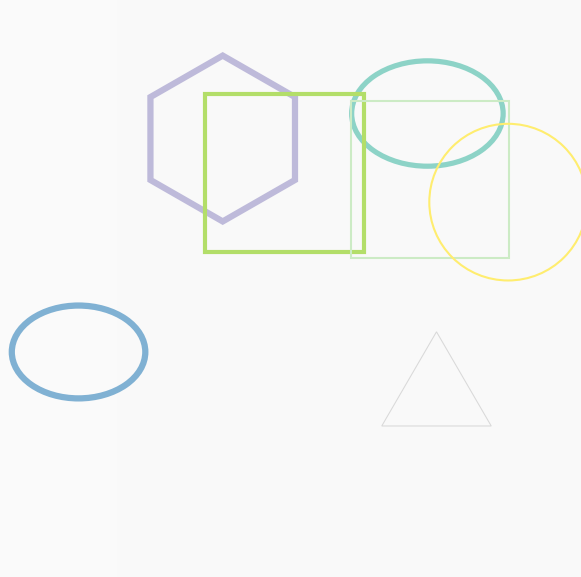[{"shape": "oval", "thickness": 2.5, "radius": 0.65, "center": [0.735, 0.803]}, {"shape": "hexagon", "thickness": 3, "radius": 0.72, "center": [0.383, 0.759]}, {"shape": "oval", "thickness": 3, "radius": 0.57, "center": [0.135, 0.39]}, {"shape": "square", "thickness": 2, "radius": 0.68, "center": [0.489, 0.7]}, {"shape": "triangle", "thickness": 0.5, "radius": 0.54, "center": [0.751, 0.316]}, {"shape": "square", "thickness": 1, "radius": 0.68, "center": [0.739, 0.688]}, {"shape": "circle", "thickness": 1, "radius": 0.68, "center": [0.874, 0.649]}]